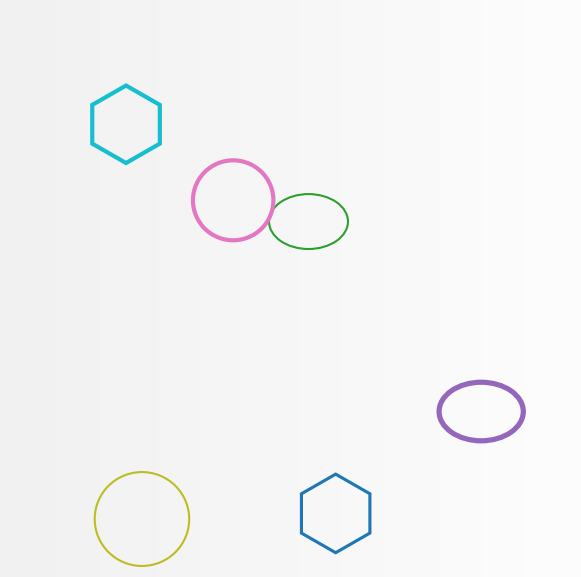[{"shape": "hexagon", "thickness": 1.5, "radius": 0.34, "center": [0.577, 0.11]}, {"shape": "oval", "thickness": 1, "radius": 0.34, "center": [0.531, 0.616]}, {"shape": "oval", "thickness": 2.5, "radius": 0.36, "center": [0.828, 0.287]}, {"shape": "circle", "thickness": 2, "radius": 0.35, "center": [0.401, 0.652]}, {"shape": "circle", "thickness": 1, "radius": 0.41, "center": [0.244, 0.1]}, {"shape": "hexagon", "thickness": 2, "radius": 0.34, "center": [0.217, 0.784]}]